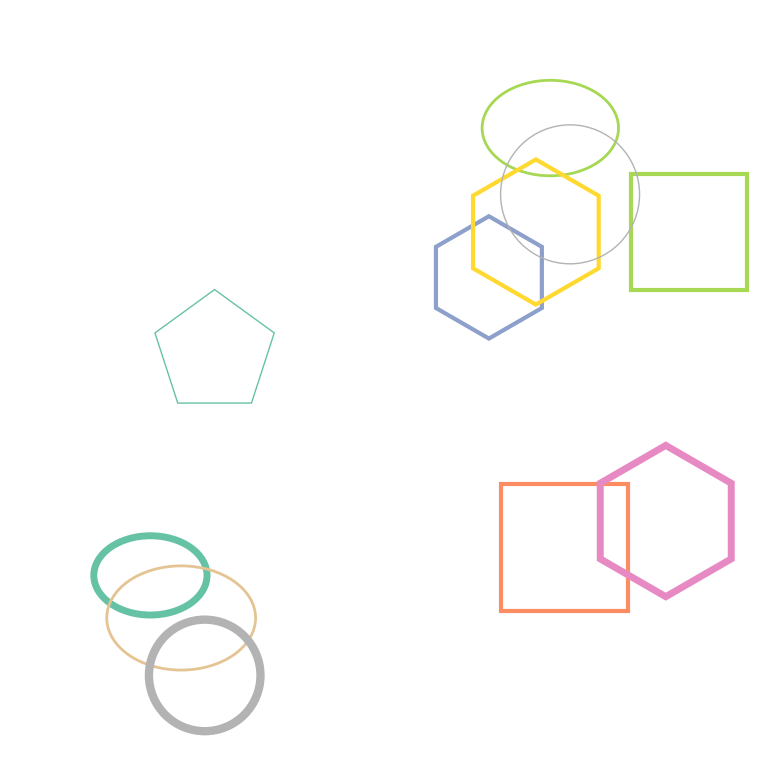[{"shape": "pentagon", "thickness": 0.5, "radius": 0.41, "center": [0.279, 0.542]}, {"shape": "oval", "thickness": 2.5, "radius": 0.37, "center": [0.195, 0.253]}, {"shape": "square", "thickness": 1.5, "radius": 0.41, "center": [0.733, 0.289]}, {"shape": "hexagon", "thickness": 1.5, "radius": 0.4, "center": [0.635, 0.64]}, {"shape": "hexagon", "thickness": 2.5, "radius": 0.49, "center": [0.865, 0.323]}, {"shape": "square", "thickness": 1.5, "radius": 0.38, "center": [0.895, 0.699]}, {"shape": "oval", "thickness": 1, "radius": 0.44, "center": [0.715, 0.834]}, {"shape": "hexagon", "thickness": 1.5, "radius": 0.47, "center": [0.696, 0.699]}, {"shape": "oval", "thickness": 1, "radius": 0.48, "center": [0.235, 0.197]}, {"shape": "circle", "thickness": 0.5, "radius": 0.45, "center": [0.74, 0.748]}, {"shape": "circle", "thickness": 3, "radius": 0.36, "center": [0.266, 0.123]}]